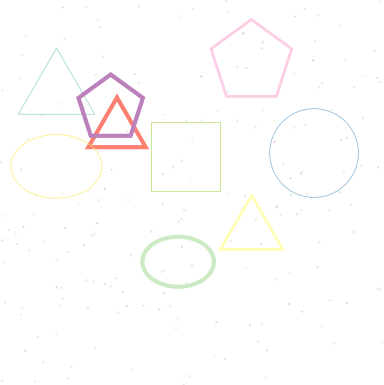[{"shape": "triangle", "thickness": 0.5, "radius": 0.57, "center": [0.147, 0.761]}, {"shape": "triangle", "thickness": 2, "radius": 0.47, "center": [0.654, 0.399]}, {"shape": "triangle", "thickness": 3, "radius": 0.43, "center": [0.304, 0.661]}, {"shape": "circle", "thickness": 0.5, "radius": 0.58, "center": [0.816, 0.602]}, {"shape": "square", "thickness": 0.5, "radius": 0.45, "center": [0.482, 0.593]}, {"shape": "pentagon", "thickness": 2, "radius": 0.55, "center": [0.653, 0.839]}, {"shape": "pentagon", "thickness": 3, "radius": 0.44, "center": [0.288, 0.718]}, {"shape": "oval", "thickness": 3, "radius": 0.46, "center": [0.463, 0.32]}, {"shape": "oval", "thickness": 0.5, "radius": 0.59, "center": [0.146, 0.568]}]